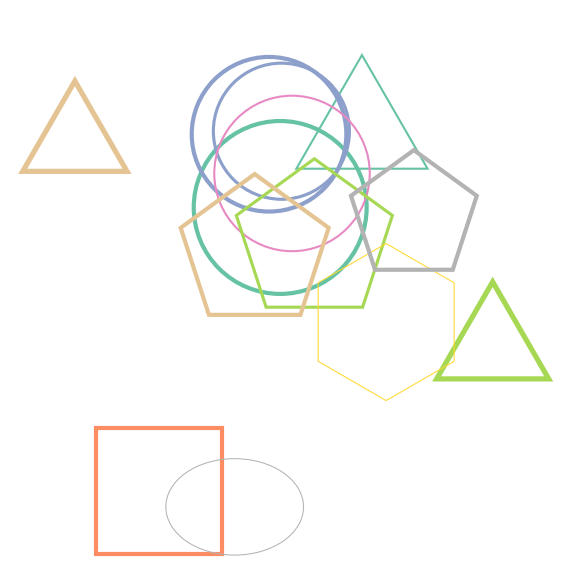[{"shape": "triangle", "thickness": 1, "radius": 0.66, "center": [0.627, 0.773]}, {"shape": "circle", "thickness": 2, "radius": 0.75, "center": [0.485, 0.64]}, {"shape": "square", "thickness": 2, "radius": 0.55, "center": [0.276, 0.15]}, {"shape": "circle", "thickness": 1.5, "radius": 0.59, "center": [0.487, 0.772]}, {"shape": "circle", "thickness": 2, "radius": 0.67, "center": [0.466, 0.767]}, {"shape": "circle", "thickness": 1, "radius": 0.67, "center": [0.506, 0.699]}, {"shape": "pentagon", "thickness": 1.5, "radius": 0.71, "center": [0.544, 0.582]}, {"shape": "triangle", "thickness": 2.5, "radius": 0.56, "center": [0.853, 0.399]}, {"shape": "hexagon", "thickness": 0.5, "radius": 0.68, "center": [0.669, 0.441]}, {"shape": "pentagon", "thickness": 2, "radius": 0.67, "center": [0.441, 0.563]}, {"shape": "triangle", "thickness": 2.5, "radius": 0.52, "center": [0.13, 0.755]}, {"shape": "oval", "thickness": 0.5, "radius": 0.6, "center": [0.406, 0.121]}, {"shape": "pentagon", "thickness": 2, "radius": 0.57, "center": [0.717, 0.625]}]